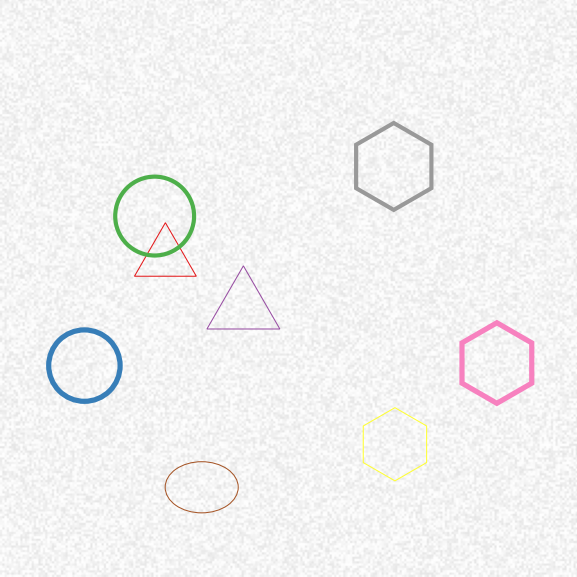[{"shape": "triangle", "thickness": 0.5, "radius": 0.31, "center": [0.286, 0.552]}, {"shape": "circle", "thickness": 2.5, "radius": 0.31, "center": [0.146, 0.366]}, {"shape": "circle", "thickness": 2, "radius": 0.34, "center": [0.268, 0.625]}, {"shape": "triangle", "thickness": 0.5, "radius": 0.36, "center": [0.421, 0.466]}, {"shape": "hexagon", "thickness": 0.5, "radius": 0.32, "center": [0.684, 0.23]}, {"shape": "oval", "thickness": 0.5, "radius": 0.32, "center": [0.349, 0.155]}, {"shape": "hexagon", "thickness": 2.5, "radius": 0.35, "center": [0.86, 0.37]}, {"shape": "hexagon", "thickness": 2, "radius": 0.38, "center": [0.682, 0.711]}]